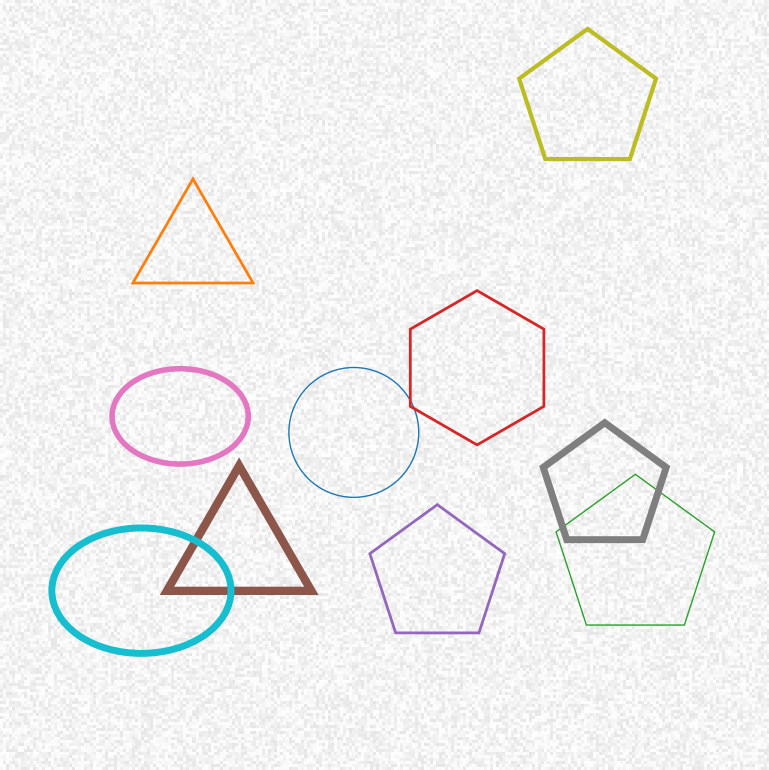[{"shape": "circle", "thickness": 0.5, "radius": 0.42, "center": [0.46, 0.438]}, {"shape": "triangle", "thickness": 1, "radius": 0.45, "center": [0.251, 0.677]}, {"shape": "pentagon", "thickness": 0.5, "radius": 0.54, "center": [0.825, 0.276]}, {"shape": "hexagon", "thickness": 1, "radius": 0.5, "center": [0.62, 0.522]}, {"shape": "pentagon", "thickness": 1, "radius": 0.46, "center": [0.568, 0.253]}, {"shape": "triangle", "thickness": 3, "radius": 0.54, "center": [0.311, 0.287]}, {"shape": "oval", "thickness": 2, "radius": 0.44, "center": [0.234, 0.459]}, {"shape": "pentagon", "thickness": 2.5, "radius": 0.42, "center": [0.785, 0.367]}, {"shape": "pentagon", "thickness": 1.5, "radius": 0.47, "center": [0.763, 0.869]}, {"shape": "oval", "thickness": 2.5, "radius": 0.58, "center": [0.184, 0.233]}]